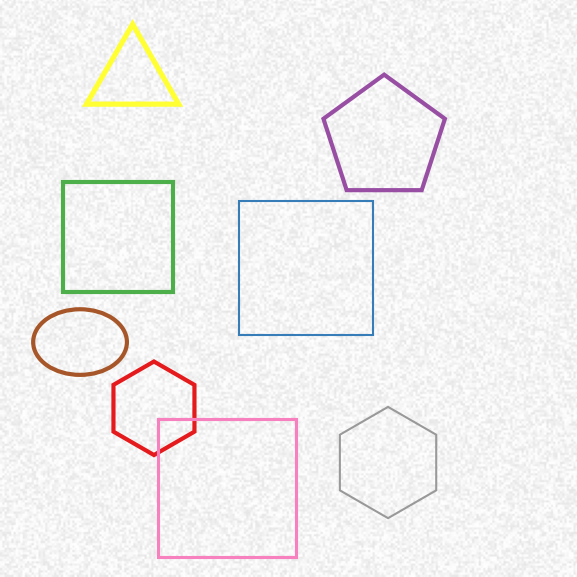[{"shape": "hexagon", "thickness": 2, "radius": 0.4, "center": [0.267, 0.292]}, {"shape": "square", "thickness": 1, "radius": 0.58, "center": [0.529, 0.535]}, {"shape": "square", "thickness": 2, "radius": 0.48, "center": [0.204, 0.589]}, {"shape": "pentagon", "thickness": 2, "radius": 0.55, "center": [0.665, 0.759]}, {"shape": "triangle", "thickness": 2.5, "radius": 0.46, "center": [0.23, 0.865]}, {"shape": "oval", "thickness": 2, "radius": 0.41, "center": [0.139, 0.407]}, {"shape": "square", "thickness": 1.5, "radius": 0.6, "center": [0.393, 0.153]}, {"shape": "hexagon", "thickness": 1, "radius": 0.48, "center": [0.672, 0.198]}]